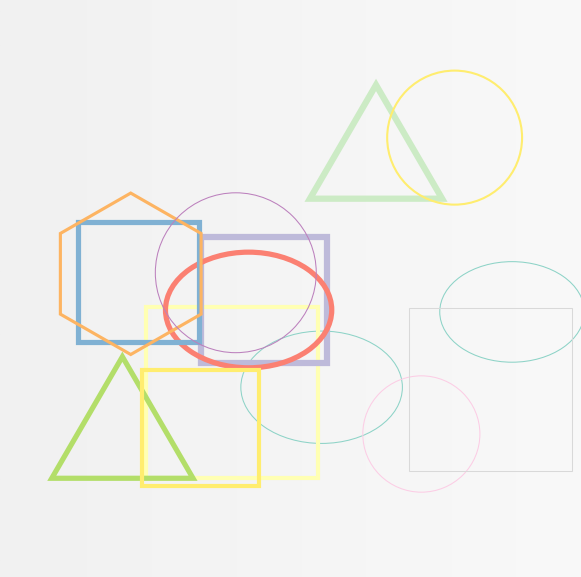[{"shape": "oval", "thickness": 0.5, "radius": 0.62, "center": [0.881, 0.459]}, {"shape": "oval", "thickness": 0.5, "radius": 0.69, "center": [0.553, 0.329]}, {"shape": "square", "thickness": 2, "radius": 0.74, "center": [0.399, 0.319]}, {"shape": "square", "thickness": 3, "radius": 0.54, "center": [0.455, 0.48]}, {"shape": "oval", "thickness": 2.5, "radius": 0.72, "center": [0.428, 0.462]}, {"shape": "square", "thickness": 2.5, "radius": 0.52, "center": [0.238, 0.511]}, {"shape": "hexagon", "thickness": 1.5, "radius": 0.7, "center": [0.225, 0.525]}, {"shape": "triangle", "thickness": 2.5, "radius": 0.7, "center": [0.211, 0.241]}, {"shape": "circle", "thickness": 0.5, "radius": 0.5, "center": [0.725, 0.248]}, {"shape": "square", "thickness": 0.5, "radius": 0.7, "center": [0.844, 0.325]}, {"shape": "circle", "thickness": 0.5, "radius": 0.69, "center": [0.406, 0.527]}, {"shape": "triangle", "thickness": 3, "radius": 0.66, "center": [0.647, 0.721]}, {"shape": "square", "thickness": 2, "radius": 0.5, "center": [0.345, 0.258]}, {"shape": "circle", "thickness": 1, "radius": 0.58, "center": [0.782, 0.761]}]